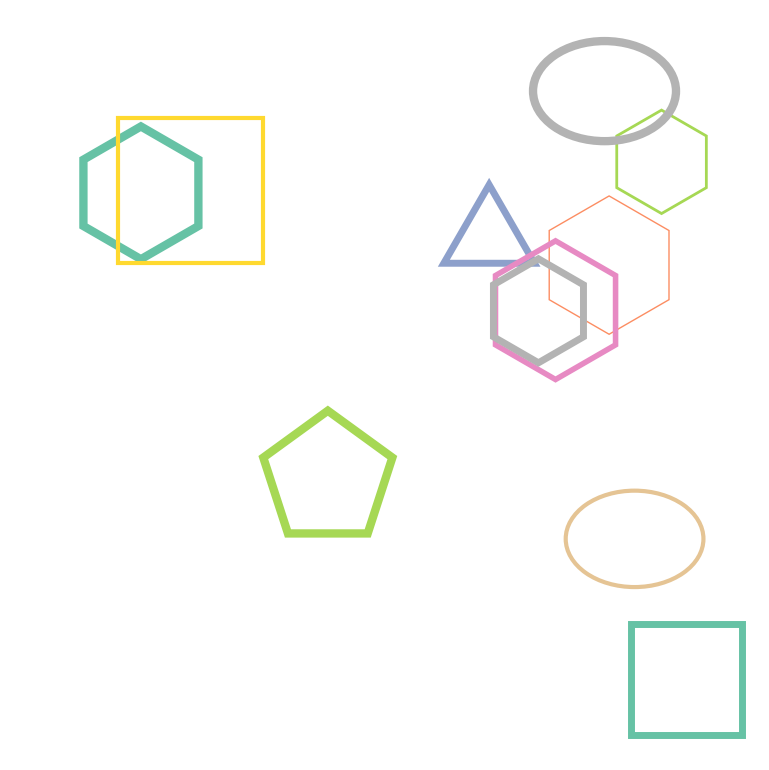[{"shape": "square", "thickness": 2.5, "radius": 0.36, "center": [0.892, 0.118]}, {"shape": "hexagon", "thickness": 3, "radius": 0.43, "center": [0.183, 0.75]}, {"shape": "hexagon", "thickness": 0.5, "radius": 0.45, "center": [0.791, 0.656]}, {"shape": "triangle", "thickness": 2.5, "radius": 0.34, "center": [0.635, 0.692]}, {"shape": "hexagon", "thickness": 2, "radius": 0.45, "center": [0.721, 0.597]}, {"shape": "pentagon", "thickness": 3, "radius": 0.44, "center": [0.426, 0.378]}, {"shape": "hexagon", "thickness": 1, "radius": 0.34, "center": [0.859, 0.79]}, {"shape": "square", "thickness": 1.5, "radius": 0.47, "center": [0.247, 0.752]}, {"shape": "oval", "thickness": 1.5, "radius": 0.45, "center": [0.824, 0.3]}, {"shape": "oval", "thickness": 3, "radius": 0.46, "center": [0.785, 0.882]}, {"shape": "hexagon", "thickness": 2.5, "radius": 0.34, "center": [0.699, 0.596]}]